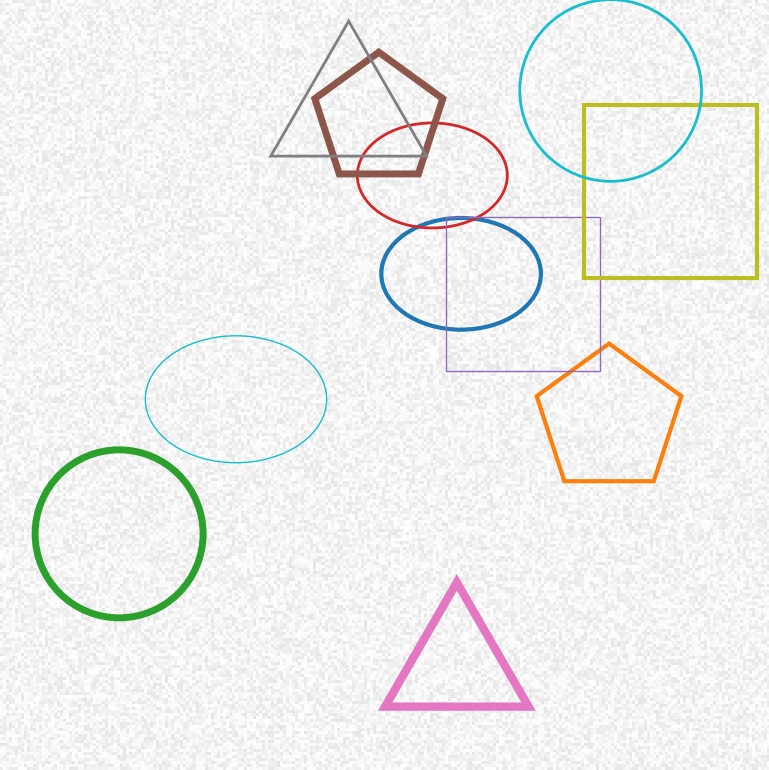[{"shape": "oval", "thickness": 1.5, "radius": 0.52, "center": [0.599, 0.644]}, {"shape": "pentagon", "thickness": 1.5, "radius": 0.49, "center": [0.791, 0.455]}, {"shape": "circle", "thickness": 2.5, "radius": 0.55, "center": [0.155, 0.307]}, {"shape": "oval", "thickness": 1, "radius": 0.49, "center": [0.561, 0.772]}, {"shape": "square", "thickness": 0.5, "radius": 0.5, "center": [0.679, 0.618]}, {"shape": "pentagon", "thickness": 2.5, "radius": 0.44, "center": [0.492, 0.845]}, {"shape": "triangle", "thickness": 3, "radius": 0.54, "center": [0.593, 0.136]}, {"shape": "triangle", "thickness": 1, "radius": 0.58, "center": [0.453, 0.856]}, {"shape": "square", "thickness": 1.5, "radius": 0.56, "center": [0.871, 0.752]}, {"shape": "circle", "thickness": 1, "radius": 0.59, "center": [0.793, 0.882]}, {"shape": "oval", "thickness": 0.5, "radius": 0.59, "center": [0.306, 0.482]}]